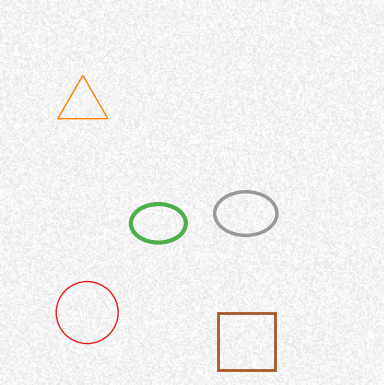[{"shape": "circle", "thickness": 1, "radius": 0.4, "center": [0.226, 0.188]}, {"shape": "oval", "thickness": 3, "radius": 0.36, "center": [0.411, 0.42]}, {"shape": "triangle", "thickness": 1, "radius": 0.37, "center": [0.215, 0.729]}, {"shape": "square", "thickness": 2, "radius": 0.37, "center": [0.64, 0.113]}, {"shape": "oval", "thickness": 2.5, "radius": 0.4, "center": [0.638, 0.445]}]